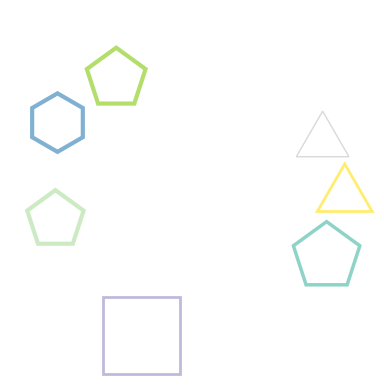[{"shape": "pentagon", "thickness": 2.5, "radius": 0.45, "center": [0.848, 0.334]}, {"shape": "square", "thickness": 2, "radius": 0.5, "center": [0.369, 0.128]}, {"shape": "hexagon", "thickness": 3, "radius": 0.38, "center": [0.149, 0.682]}, {"shape": "pentagon", "thickness": 3, "radius": 0.4, "center": [0.302, 0.796]}, {"shape": "triangle", "thickness": 1, "radius": 0.39, "center": [0.838, 0.632]}, {"shape": "pentagon", "thickness": 3, "radius": 0.38, "center": [0.144, 0.429]}, {"shape": "triangle", "thickness": 2, "radius": 0.41, "center": [0.895, 0.492]}]